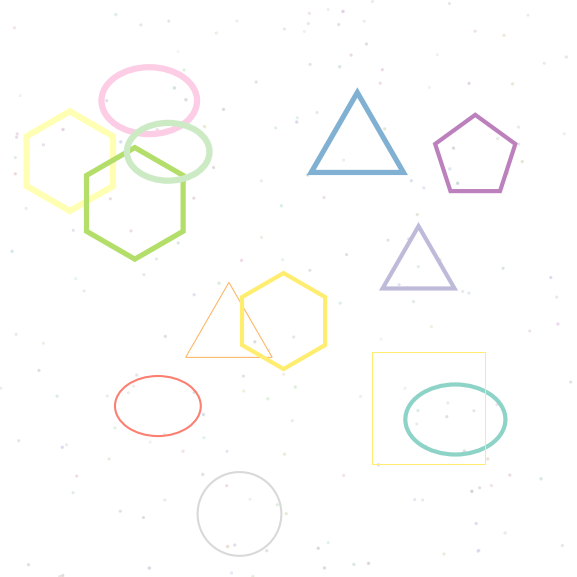[{"shape": "oval", "thickness": 2, "radius": 0.43, "center": [0.789, 0.273]}, {"shape": "hexagon", "thickness": 3, "radius": 0.43, "center": [0.121, 0.72]}, {"shape": "triangle", "thickness": 2, "radius": 0.36, "center": [0.725, 0.536]}, {"shape": "oval", "thickness": 1, "radius": 0.37, "center": [0.273, 0.296]}, {"shape": "triangle", "thickness": 2.5, "radius": 0.46, "center": [0.619, 0.747]}, {"shape": "triangle", "thickness": 0.5, "radius": 0.43, "center": [0.396, 0.424]}, {"shape": "hexagon", "thickness": 2.5, "radius": 0.48, "center": [0.233, 0.647]}, {"shape": "oval", "thickness": 3, "radius": 0.41, "center": [0.258, 0.825]}, {"shape": "circle", "thickness": 1, "radius": 0.36, "center": [0.415, 0.109]}, {"shape": "pentagon", "thickness": 2, "radius": 0.37, "center": [0.823, 0.727]}, {"shape": "oval", "thickness": 3, "radius": 0.36, "center": [0.291, 0.736]}, {"shape": "square", "thickness": 0.5, "radius": 0.49, "center": [0.742, 0.293]}, {"shape": "hexagon", "thickness": 2, "radius": 0.42, "center": [0.491, 0.443]}]